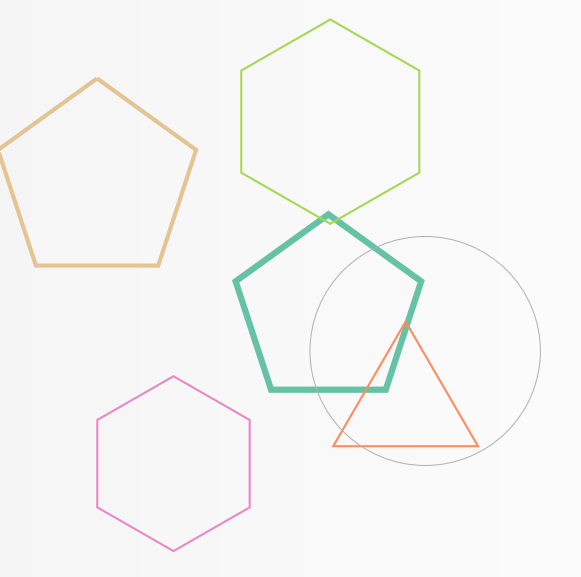[{"shape": "pentagon", "thickness": 3, "radius": 0.84, "center": [0.565, 0.46]}, {"shape": "triangle", "thickness": 1, "radius": 0.72, "center": [0.698, 0.298]}, {"shape": "hexagon", "thickness": 1, "radius": 0.76, "center": [0.298, 0.196]}, {"shape": "hexagon", "thickness": 1, "radius": 0.88, "center": [0.568, 0.789]}, {"shape": "pentagon", "thickness": 2, "radius": 0.9, "center": [0.167, 0.684]}, {"shape": "circle", "thickness": 0.5, "radius": 0.99, "center": [0.731, 0.391]}]